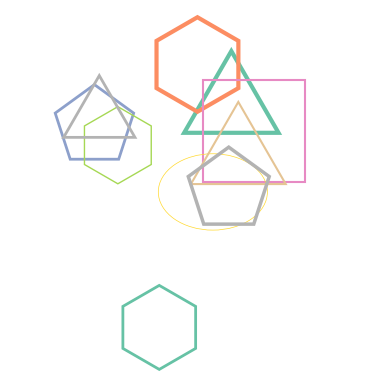[{"shape": "hexagon", "thickness": 2, "radius": 0.55, "center": [0.414, 0.15]}, {"shape": "triangle", "thickness": 3, "radius": 0.71, "center": [0.601, 0.726]}, {"shape": "hexagon", "thickness": 3, "radius": 0.61, "center": [0.513, 0.832]}, {"shape": "pentagon", "thickness": 2, "radius": 0.54, "center": [0.245, 0.673]}, {"shape": "square", "thickness": 1.5, "radius": 0.66, "center": [0.659, 0.661]}, {"shape": "hexagon", "thickness": 1, "radius": 0.5, "center": [0.306, 0.623]}, {"shape": "oval", "thickness": 0.5, "radius": 0.71, "center": [0.553, 0.501]}, {"shape": "triangle", "thickness": 1.5, "radius": 0.71, "center": [0.619, 0.593]}, {"shape": "triangle", "thickness": 2, "radius": 0.53, "center": [0.258, 0.697]}, {"shape": "pentagon", "thickness": 2.5, "radius": 0.55, "center": [0.594, 0.507]}]